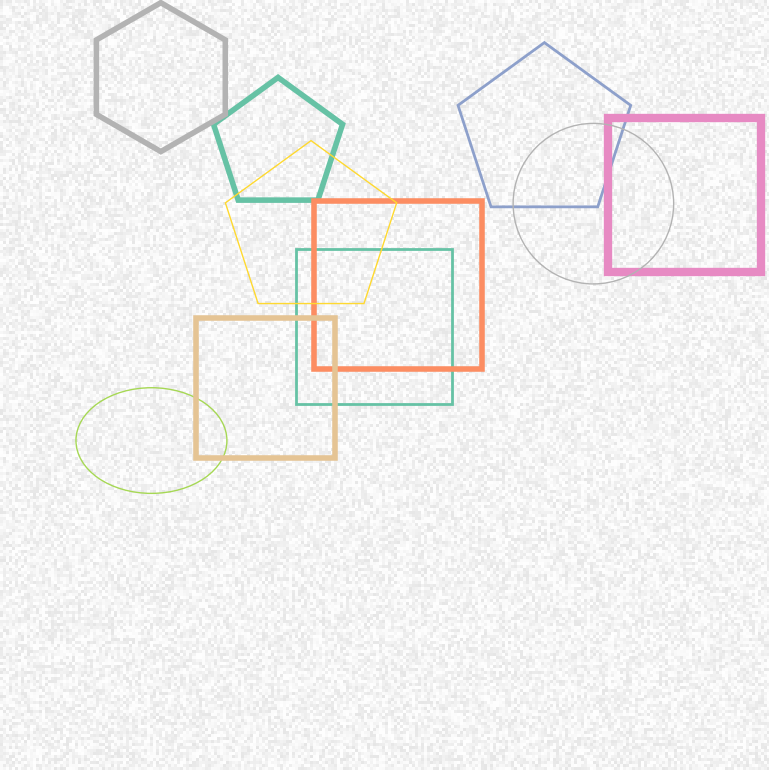[{"shape": "pentagon", "thickness": 2, "radius": 0.44, "center": [0.361, 0.811]}, {"shape": "square", "thickness": 1, "radius": 0.51, "center": [0.486, 0.576]}, {"shape": "square", "thickness": 2, "radius": 0.55, "center": [0.517, 0.63]}, {"shape": "pentagon", "thickness": 1, "radius": 0.59, "center": [0.707, 0.827]}, {"shape": "square", "thickness": 3, "radius": 0.5, "center": [0.889, 0.747]}, {"shape": "oval", "thickness": 0.5, "radius": 0.49, "center": [0.197, 0.428]}, {"shape": "pentagon", "thickness": 0.5, "radius": 0.58, "center": [0.404, 0.7]}, {"shape": "square", "thickness": 2, "radius": 0.45, "center": [0.345, 0.496]}, {"shape": "circle", "thickness": 0.5, "radius": 0.52, "center": [0.771, 0.736]}, {"shape": "hexagon", "thickness": 2, "radius": 0.48, "center": [0.209, 0.9]}]